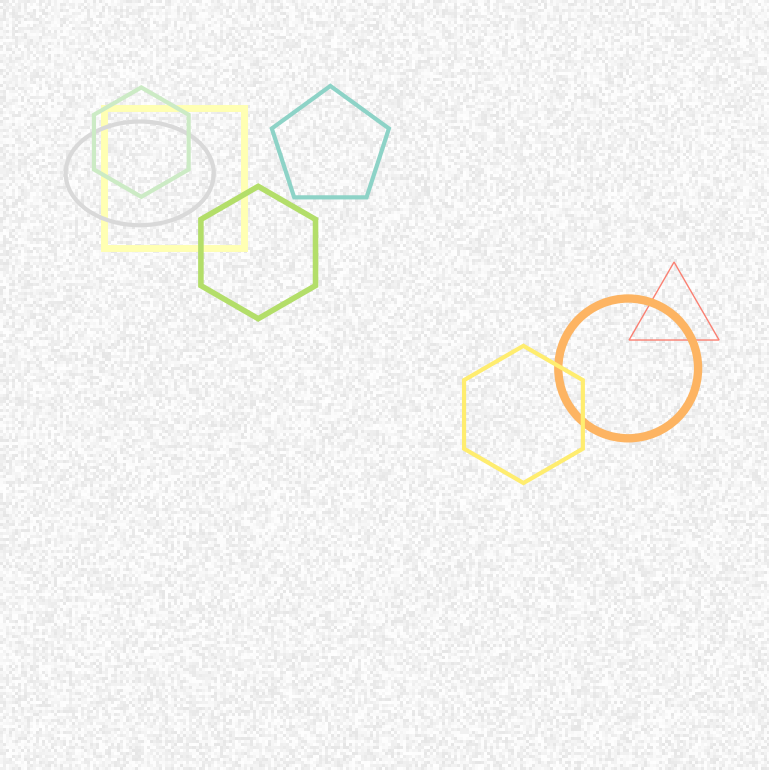[{"shape": "pentagon", "thickness": 1.5, "radius": 0.4, "center": [0.429, 0.808]}, {"shape": "square", "thickness": 2.5, "radius": 0.45, "center": [0.226, 0.769]}, {"shape": "triangle", "thickness": 0.5, "radius": 0.34, "center": [0.875, 0.592]}, {"shape": "circle", "thickness": 3, "radius": 0.45, "center": [0.816, 0.522]}, {"shape": "hexagon", "thickness": 2, "radius": 0.43, "center": [0.335, 0.672]}, {"shape": "oval", "thickness": 1.5, "radius": 0.48, "center": [0.181, 0.775]}, {"shape": "hexagon", "thickness": 1.5, "radius": 0.36, "center": [0.184, 0.815]}, {"shape": "hexagon", "thickness": 1.5, "radius": 0.45, "center": [0.68, 0.462]}]